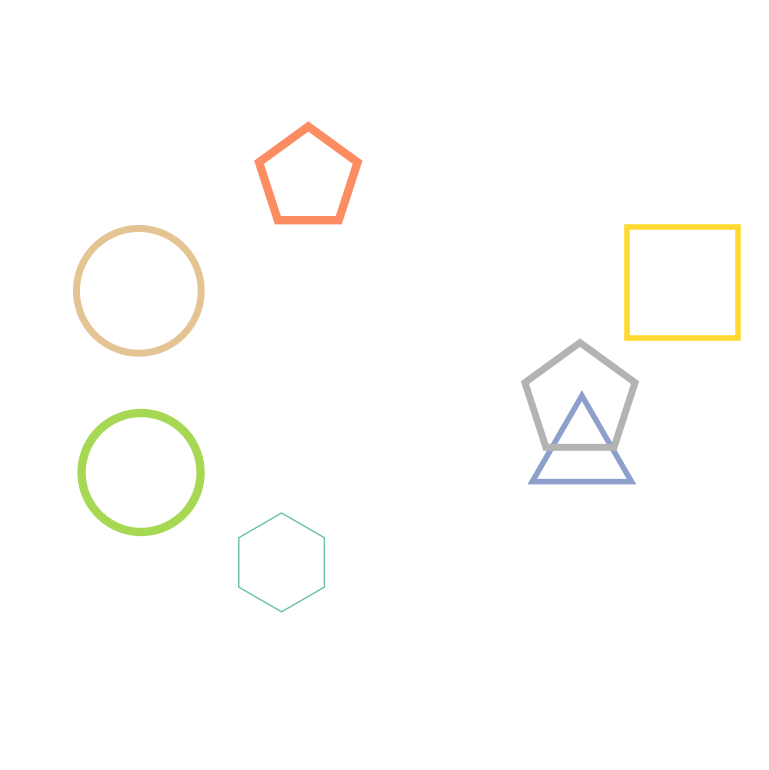[{"shape": "hexagon", "thickness": 0.5, "radius": 0.32, "center": [0.366, 0.27]}, {"shape": "pentagon", "thickness": 3, "radius": 0.34, "center": [0.4, 0.768]}, {"shape": "triangle", "thickness": 2, "radius": 0.37, "center": [0.756, 0.412]}, {"shape": "circle", "thickness": 3, "radius": 0.39, "center": [0.183, 0.386]}, {"shape": "square", "thickness": 2, "radius": 0.36, "center": [0.886, 0.633]}, {"shape": "circle", "thickness": 2.5, "radius": 0.4, "center": [0.18, 0.622]}, {"shape": "pentagon", "thickness": 2.5, "radius": 0.38, "center": [0.753, 0.48]}]